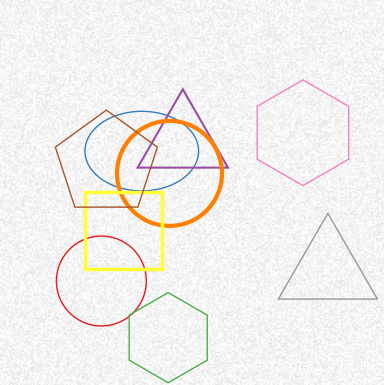[{"shape": "circle", "thickness": 1, "radius": 0.58, "center": [0.263, 0.27]}, {"shape": "oval", "thickness": 1, "radius": 0.74, "center": [0.368, 0.608]}, {"shape": "hexagon", "thickness": 1, "radius": 0.59, "center": [0.437, 0.123]}, {"shape": "triangle", "thickness": 1.5, "radius": 0.68, "center": [0.475, 0.632]}, {"shape": "circle", "thickness": 3, "radius": 0.68, "center": [0.44, 0.55]}, {"shape": "square", "thickness": 2.5, "radius": 0.5, "center": [0.321, 0.401]}, {"shape": "pentagon", "thickness": 1, "radius": 0.7, "center": [0.276, 0.575]}, {"shape": "hexagon", "thickness": 1, "radius": 0.69, "center": [0.787, 0.655]}, {"shape": "triangle", "thickness": 1, "radius": 0.74, "center": [0.852, 0.297]}]